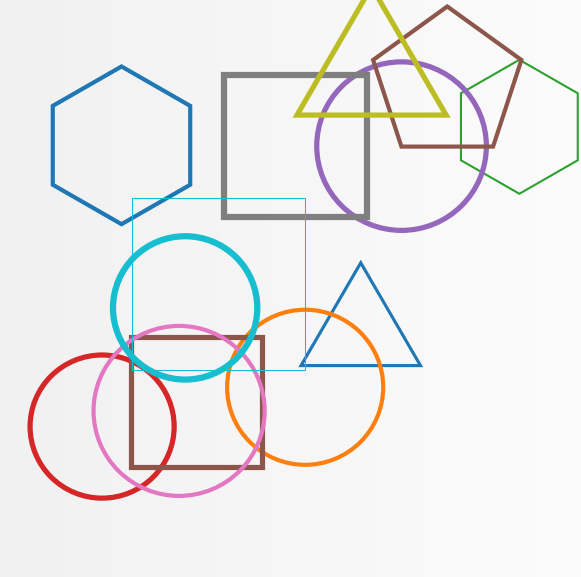[{"shape": "hexagon", "thickness": 2, "radius": 0.68, "center": [0.209, 0.747]}, {"shape": "triangle", "thickness": 1.5, "radius": 0.59, "center": [0.621, 0.425]}, {"shape": "circle", "thickness": 2, "radius": 0.67, "center": [0.525, 0.329]}, {"shape": "hexagon", "thickness": 1, "radius": 0.58, "center": [0.894, 0.78]}, {"shape": "circle", "thickness": 2.5, "radius": 0.62, "center": [0.176, 0.26]}, {"shape": "circle", "thickness": 2.5, "radius": 0.73, "center": [0.691, 0.746]}, {"shape": "square", "thickness": 2.5, "radius": 0.56, "center": [0.339, 0.303]}, {"shape": "pentagon", "thickness": 2, "radius": 0.67, "center": [0.769, 0.854]}, {"shape": "circle", "thickness": 2, "radius": 0.74, "center": [0.308, 0.288]}, {"shape": "square", "thickness": 3, "radius": 0.62, "center": [0.508, 0.747]}, {"shape": "triangle", "thickness": 2.5, "radius": 0.74, "center": [0.639, 0.874]}, {"shape": "square", "thickness": 0.5, "radius": 0.74, "center": [0.376, 0.507]}, {"shape": "circle", "thickness": 3, "radius": 0.62, "center": [0.319, 0.466]}]